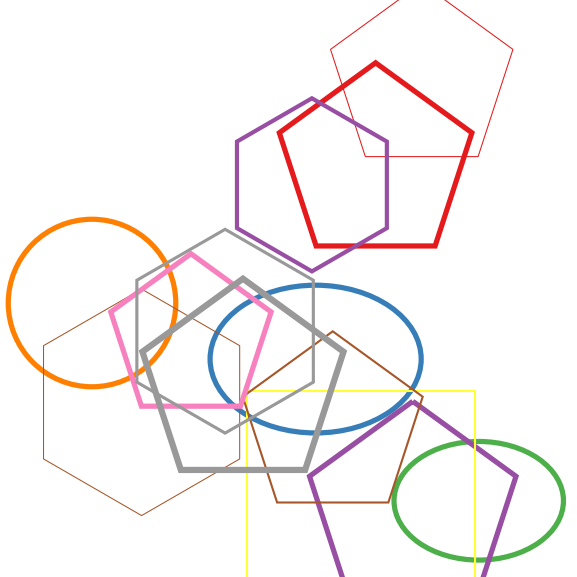[{"shape": "pentagon", "thickness": 0.5, "radius": 0.83, "center": [0.73, 0.862]}, {"shape": "pentagon", "thickness": 2.5, "radius": 0.88, "center": [0.65, 0.715]}, {"shape": "oval", "thickness": 2.5, "radius": 0.91, "center": [0.547, 0.377]}, {"shape": "oval", "thickness": 2.5, "radius": 0.73, "center": [0.829, 0.132]}, {"shape": "pentagon", "thickness": 2.5, "radius": 0.94, "center": [0.715, 0.116]}, {"shape": "hexagon", "thickness": 2, "radius": 0.75, "center": [0.54, 0.679]}, {"shape": "circle", "thickness": 2.5, "radius": 0.73, "center": [0.159, 0.474]}, {"shape": "square", "thickness": 1, "radius": 0.99, "center": [0.625, 0.124]}, {"shape": "pentagon", "thickness": 1, "radius": 0.82, "center": [0.576, 0.262]}, {"shape": "hexagon", "thickness": 0.5, "radius": 0.98, "center": [0.245, 0.302]}, {"shape": "pentagon", "thickness": 2.5, "radius": 0.73, "center": [0.331, 0.414]}, {"shape": "hexagon", "thickness": 1.5, "radius": 0.88, "center": [0.39, 0.426]}, {"shape": "pentagon", "thickness": 3, "radius": 0.92, "center": [0.421, 0.333]}]